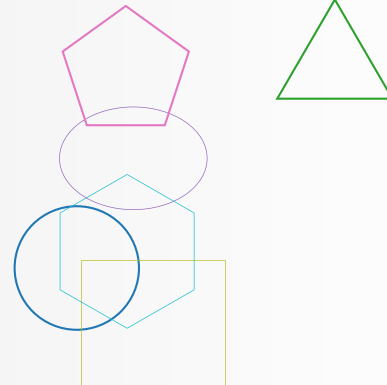[{"shape": "circle", "thickness": 1.5, "radius": 0.8, "center": [0.198, 0.304]}, {"shape": "triangle", "thickness": 1.5, "radius": 0.86, "center": [0.864, 0.829]}, {"shape": "oval", "thickness": 0.5, "radius": 0.95, "center": [0.344, 0.589]}, {"shape": "pentagon", "thickness": 1.5, "radius": 0.86, "center": [0.325, 0.813]}, {"shape": "square", "thickness": 0.5, "radius": 0.93, "center": [0.395, 0.139]}, {"shape": "hexagon", "thickness": 0.5, "radius": 1.0, "center": [0.328, 0.347]}]